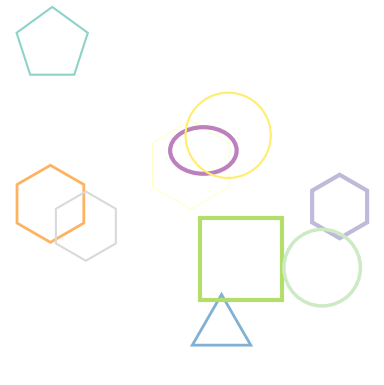[{"shape": "pentagon", "thickness": 1.5, "radius": 0.49, "center": [0.136, 0.885]}, {"shape": "hexagon", "thickness": 0.5, "radius": 0.57, "center": [0.496, 0.572]}, {"shape": "hexagon", "thickness": 3, "radius": 0.41, "center": [0.882, 0.464]}, {"shape": "triangle", "thickness": 2, "radius": 0.44, "center": [0.575, 0.147]}, {"shape": "hexagon", "thickness": 2, "radius": 0.5, "center": [0.131, 0.471]}, {"shape": "square", "thickness": 3, "radius": 0.53, "center": [0.625, 0.327]}, {"shape": "hexagon", "thickness": 1.5, "radius": 0.45, "center": [0.223, 0.413]}, {"shape": "oval", "thickness": 3, "radius": 0.43, "center": [0.528, 0.609]}, {"shape": "circle", "thickness": 2.5, "radius": 0.5, "center": [0.837, 0.305]}, {"shape": "circle", "thickness": 1.5, "radius": 0.55, "center": [0.593, 0.649]}]